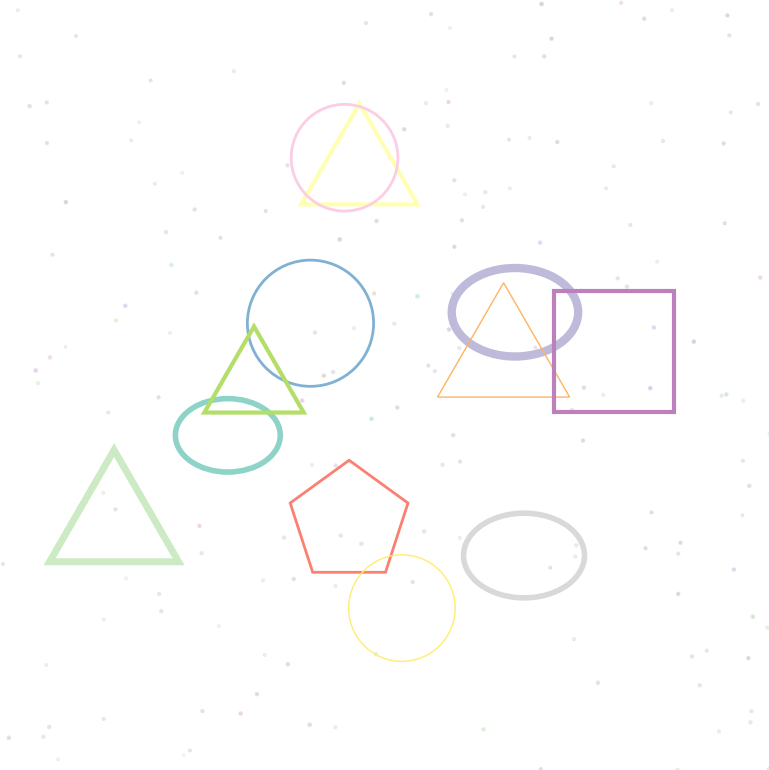[{"shape": "oval", "thickness": 2, "radius": 0.34, "center": [0.296, 0.435]}, {"shape": "triangle", "thickness": 1.5, "radius": 0.44, "center": [0.467, 0.778]}, {"shape": "oval", "thickness": 3, "radius": 0.41, "center": [0.669, 0.594]}, {"shape": "pentagon", "thickness": 1, "radius": 0.4, "center": [0.453, 0.322]}, {"shape": "circle", "thickness": 1, "radius": 0.41, "center": [0.403, 0.58]}, {"shape": "triangle", "thickness": 0.5, "radius": 0.5, "center": [0.654, 0.534]}, {"shape": "triangle", "thickness": 1.5, "radius": 0.37, "center": [0.33, 0.501]}, {"shape": "circle", "thickness": 1, "radius": 0.35, "center": [0.447, 0.795]}, {"shape": "oval", "thickness": 2, "radius": 0.39, "center": [0.681, 0.279]}, {"shape": "square", "thickness": 1.5, "radius": 0.39, "center": [0.797, 0.543]}, {"shape": "triangle", "thickness": 2.5, "radius": 0.48, "center": [0.148, 0.319]}, {"shape": "circle", "thickness": 0.5, "radius": 0.35, "center": [0.522, 0.21]}]